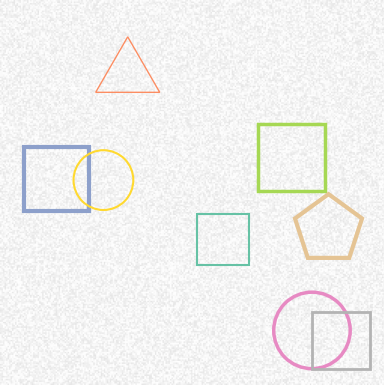[{"shape": "square", "thickness": 1.5, "radius": 0.34, "center": [0.579, 0.378]}, {"shape": "triangle", "thickness": 1, "radius": 0.48, "center": [0.332, 0.808]}, {"shape": "square", "thickness": 3, "radius": 0.42, "center": [0.147, 0.535]}, {"shape": "circle", "thickness": 2.5, "radius": 0.5, "center": [0.81, 0.142]}, {"shape": "square", "thickness": 2.5, "radius": 0.44, "center": [0.756, 0.591]}, {"shape": "circle", "thickness": 1.5, "radius": 0.39, "center": [0.269, 0.532]}, {"shape": "pentagon", "thickness": 3, "radius": 0.46, "center": [0.853, 0.404]}, {"shape": "square", "thickness": 2, "radius": 0.37, "center": [0.886, 0.116]}]